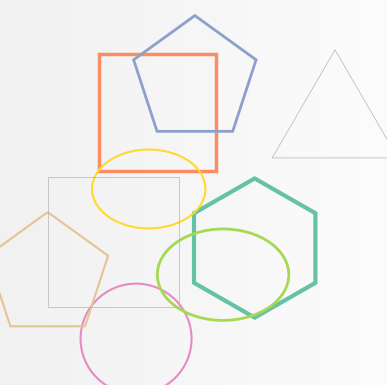[{"shape": "hexagon", "thickness": 3, "radius": 0.9, "center": [0.657, 0.356]}, {"shape": "square", "thickness": 2.5, "radius": 0.76, "center": [0.407, 0.708]}, {"shape": "pentagon", "thickness": 2, "radius": 0.83, "center": [0.503, 0.793]}, {"shape": "circle", "thickness": 1.5, "radius": 0.72, "center": [0.351, 0.12]}, {"shape": "oval", "thickness": 2, "radius": 0.85, "center": [0.576, 0.287]}, {"shape": "oval", "thickness": 1.5, "radius": 0.73, "center": [0.384, 0.509]}, {"shape": "pentagon", "thickness": 1.5, "radius": 0.82, "center": [0.123, 0.285]}, {"shape": "triangle", "thickness": 0.5, "radius": 0.94, "center": [0.865, 0.683]}, {"shape": "square", "thickness": 0.5, "radius": 0.84, "center": [0.293, 0.371]}]